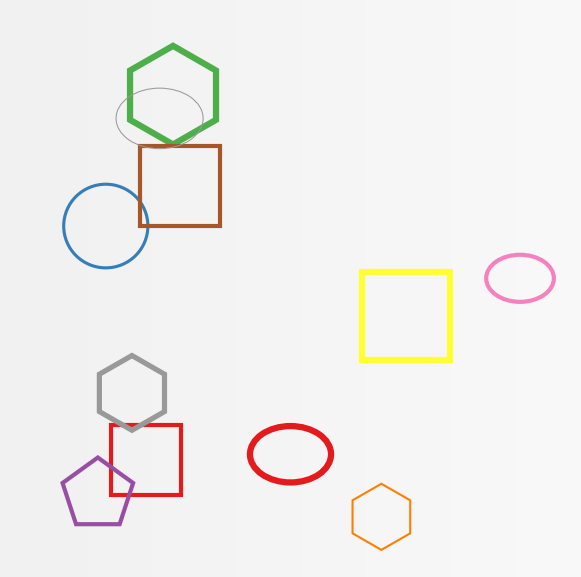[{"shape": "square", "thickness": 2, "radius": 0.3, "center": [0.252, 0.203]}, {"shape": "oval", "thickness": 3, "radius": 0.35, "center": [0.5, 0.213]}, {"shape": "circle", "thickness": 1.5, "radius": 0.36, "center": [0.182, 0.608]}, {"shape": "hexagon", "thickness": 3, "radius": 0.43, "center": [0.298, 0.834]}, {"shape": "pentagon", "thickness": 2, "radius": 0.32, "center": [0.168, 0.143]}, {"shape": "hexagon", "thickness": 1, "radius": 0.29, "center": [0.656, 0.104]}, {"shape": "square", "thickness": 3, "radius": 0.38, "center": [0.699, 0.453]}, {"shape": "square", "thickness": 2, "radius": 0.34, "center": [0.31, 0.677]}, {"shape": "oval", "thickness": 2, "radius": 0.29, "center": [0.895, 0.517]}, {"shape": "hexagon", "thickness": 2.5, "radius": 0.32, "center": [0.227, 0.319]}, {"shape": "oval", "thickness": 0.5, "radius": 0.37, "center": [0.275, 0.794]}]